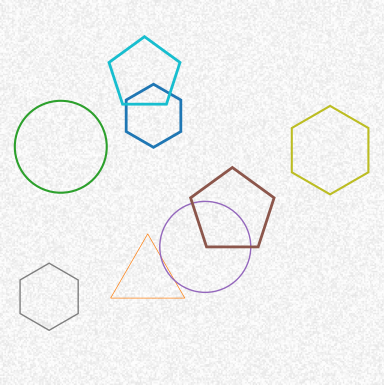[{"shape": "hexagon", "thickness": 2, "radius": 0.41, "center": [0.399, 0.699]}, {"shape": "triangle", "thickness": 0.5, "radius": 0.56, "center": [0.384, 0.281]}, {"shape": "circle", "thickness": 1.5, "radius": 0.6, "center": [0.158, 0.619]}, {"shape": "circle", "thickness": 1, "radius": 0.59, "center": [0.533, 0.359]}, {"shape": "pentagon", "thickness": 2, "radius": 0.57, "center": [0.604, 0.451]}, {"shape": "hexagon", "thickness": 1, "radius": 0.44, "center": [0.128, 0.229]}, {"shape": "hexagon", "thickness": 1.5, "radius": 0.57, "center": [0.857, 0.61]}, {"shape": "pentagon", "thickness": 2, "radius": 0.48, "center": [0.375, 0.808]}]